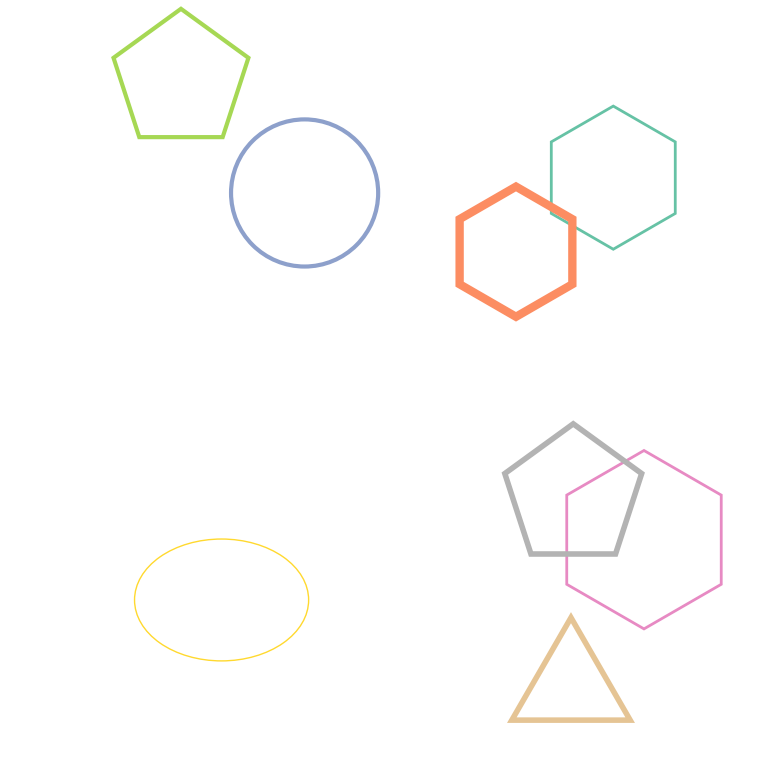[{"shape": "hexagon", "thickness": 1, "radius": 0.46, "center": [0.796, 0.769]}, {"shape": "hexagon", "thickness": 3, "radius": 0.42, "center": [0.67, 0.673]}, {"shape": "circle", "thickness": 1.5, "radius": 0.48, "center": [0.396, 0.749]}, {"shape": "hexagon", "thickness": 1, "radius": 0.58, "center": [0.836, 0.299]}, {"shape": "pentagon", "thickness": 1.5, "radius": 0.46, "center": [0.235, 0.896]}, {"shape": "oval", "thickness": 0.5, "radius": 0.57, "center": [0.288, 0.221]}, {"shape": "triangle", "thickness": 2, "radius": 0.44, "center": [0.742, 0.109]}, {"shape": "pentagon", "thickness": 2, "radius": 0.47, "center": [0.744, 0.356]}]